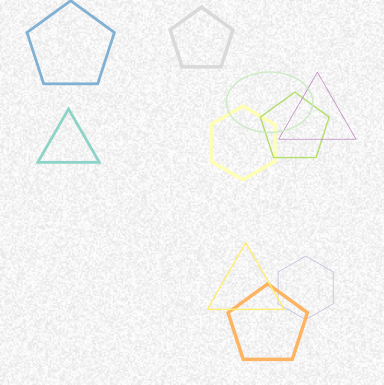[{"shape": "triangle", "thickness": 2, "radius": 0.46, "center": [0.178, 0.625]}, {"shape": "hexagon", "thickness": 2.5, "radius": 0.48, "center": [0.631, 0.629]}, {"shape": "hexagon", "thickness": 0.5, "radius": 0.41, "center": [0.794, 0.252]}, {"shape": "pentagon", "thickness": 2, "radius": 0.6, "center": [0.184, 0.879]}, {"shape": "pentagon", "thickness": 2.5, "radius": 0.54, "center": [0.695, 0.154]}, {"shape": "pentagon", "thickness": 1, "radius": 0.47, "center": [0.766, 0.667]}, {"shape": "pentagon", "thickness": 2.5, "radius": 0.43, "center": [0.524, 0.896]}, {"shape": "triangle", "thickness": 0.5, "radius": 0.58, "center": [0.824, 0.696]}, {"shape": "oval", "thickness": 1, "radius": 0.56, "center": [0.7, 0.734]}, {"shape": "triangle", "thickness": 1, "radius": 0.58, "center": [0.638, 0.254]}]